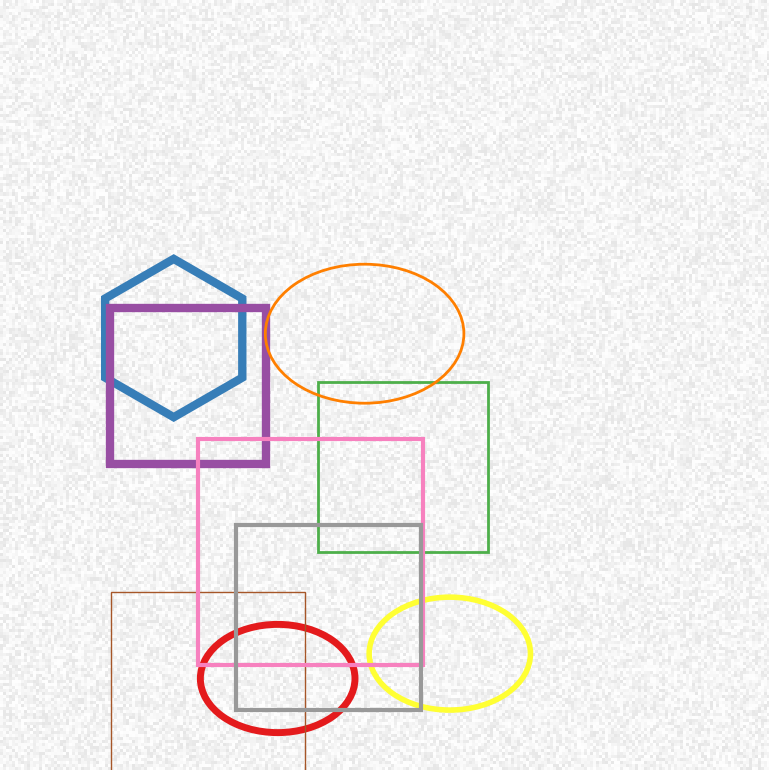[{"shape": "oval", "thickness": 2.5, "radius": 0.5, "center": [0.361, 0.119]}, {"shape": "hexagon", "thickness": 3, "radius": 0.51, "center": [0.226, 0.561]}, {"shape": "square", "thickness": 1, "radius": 0.55, "center": [0.524, 0.394]}, {"shape": "square", "thickness": 3, "radius": 0.51, "center": [0.245, 0.499]}, {"shape": "oval", "thickness": 1, "radius": 0.64, "center": [0.474, 0.567]}, {"shape": "oval", "thickness": 2, "radius": 0.52, "center": [0.584, 0.151]}, {"shape": "square", "thickness": 0.5, "radius": 0.63, "center": [0.27, 0.105]}, {"shape": "square", "thickness": 1.5, "radius": 0.73, "center": [0.403, 0.283]}, {"shape": "square", "thickness": 1.5, "radius": 0.6, "center": [0.427, 0.198]}]